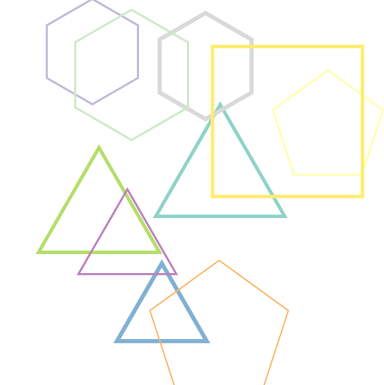[{"shape": "triangle", "thickness": 2.5, "radius": 0.97, "center": [0.572, 0.535]}, {"shape": "pentagon", "thickness": 1.5, "radius": 0.75, "center": [0.852, 0.668]}, {"shape": "hexagon", "thickness": 1.5, "radius": 0.68, "center": [0.24, 0.866]}, {"shape": "triangle", "thickness": 3, "radius": 0.67, "center": [0.42, 0.181]}, {"shape": "pentagon", "thickness": 1, "radius": 0.94, "center": [0.569, 0.135]}, {"shape": "triangle", "thickness": 2.5, "radius": 0.91, "center": [0.257, 0.435]}, {"shape": "hexagon", "thickness": 3, "radius": 0.69, "center": [0.534, 0.828]}, {"shape": "triangle", "thickness": 1.5, "radius": 0.73, "center": [0.331, 0.361]}, {"shape": "hexagon", "thickness": 1.5, "radius": 0.85, "center": [0.342, 0.806]}, {"shape": "square", "thickness": 2.5, "radius": 0.98, "center": [0.745, 0.686]}]